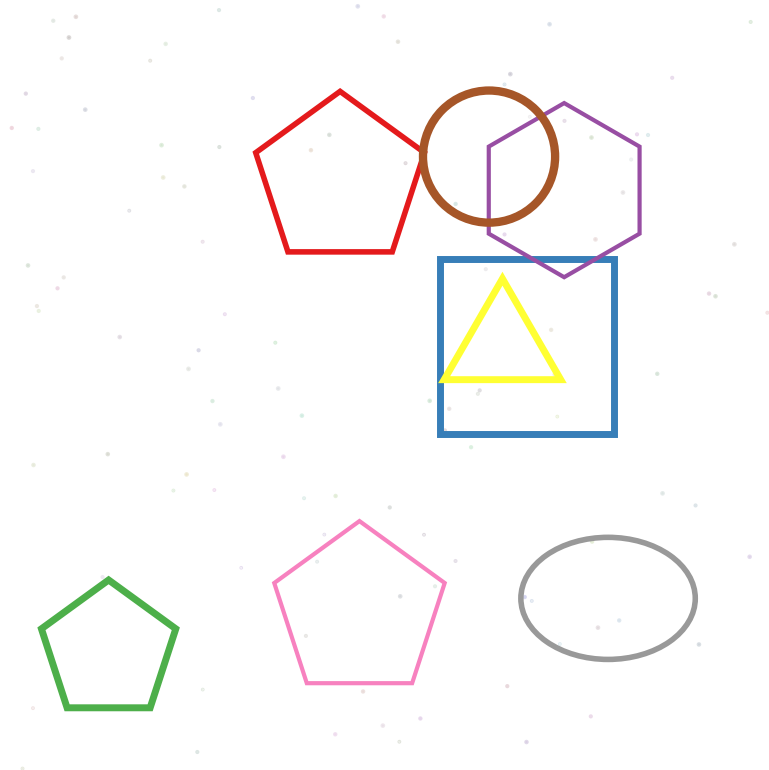[{"shape": "pentagon", "thickness": 2, "radius": 0.58, "center": [0.442, 0.766]}, {"shape": "square", "thickness": 2.5, "radius": 0.57, "center": [0.684, 0.55]}, {"shape": "pentagon", "thickness": 2.5, "radius": 0.46, "center": [0.141, 0.155]}, {"shape": "hexagon", "thickness": 1.5, "radius": 0.57, "center": [0.733, 0.753]}, {"shape": "triangle", "thickness": 2.5, "radius": 0.44, "center": [0.653, 0.551]}, {"shape": "circle", "thickness": 3, "radius": 0.43, "center": [0.635, 0.797]}, {"shape": "pentagon", "thickness": 1.5, "radius": 0.58, "center": [0.467, 0.207]}, {"shape": "oval", "thickness": 2, "radius": 0.57, "center": [0.79, 0.223]}]